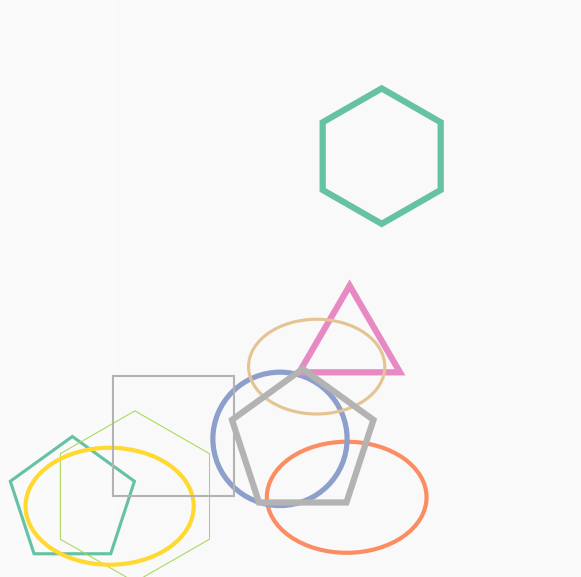[{"shape": "pentagon", "thickness": 1.5, "radius": 0.56, "center": [0.125, 0.131]}, {"shape": "hexagon", "thickness": 3, "radius": 0.59, "center": [0.657, 0.729]}, {"shape": "oval", "thickness": 2, "radius": 0.69, "center": [0.596, 0.138]}, {"shape": "circle", "thickness": 2.5, "radius": 0.58, "center": [0.482, 0.239]}, {"shape": "triangle", "thickness": 3, "radius": 0.5, "center": [0.601, 0.404]}, {"shape": "hexagon", "thickness": 0.5, "radius": 0.74, "center": [0.232, 0.14]}, {"shape": "oval", "thickness": 2, "radius": 0.72, "center": [0.189, 0.123]}, {"shape": "oval", "thickness": 1.5, "radius": 0.59, "center": [0.545, 0.364]}, {"shape": "pentagon", "thickness": 3, "radius": 0.64, "center": [0.521, 0.233]}, {"shape": "square", "thickness": 1, "radius": 0.52, "center": [0.299, 0.244]}]